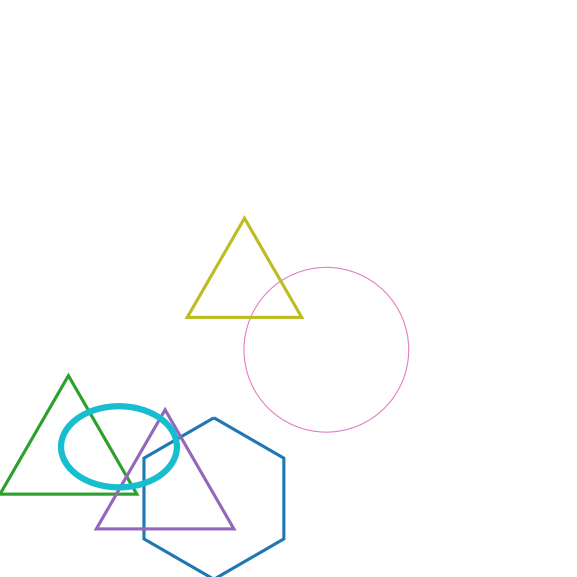[{"shape": "hexagon", "thickness": 1.5, "radius": 0.7, "center": [0.37, 0.136]}, {"shape": "triangle", "thickness": 1.5, "radius": 0.68, "center": [0.118, 0.212]}, {"shape": "triangle", "thickness": 1.5, "radius": 0.69, "center": [0.286, 0.152]}, {"shape": "circle", "thickness": 0.5, "radius": 0.71, "center": [0.565, 0.393]}, {"shape": "triangle", "thickness": 1.5, "radius": 0.57, "center": [0.423, 0.507]}, {"shape": "oval", "thickness": 3, "radius": 0.5, "center": [0.206, 0.225]}]